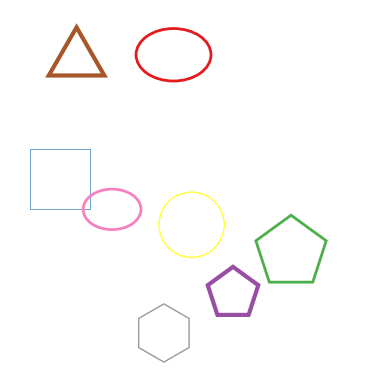[{"shape": "oval", "thickness": 2, "radius": 0.49, "center": [0.451, 0.858]}, {"shape": "square", "thickness": 0.5, "radius": 0.39, "center": [0.156, 0.535]}, {"shape": "pentagon", "thickness": 2, "radius": 0.48, "center": [0.756, 0.345]}, {"shape": "pentagon", "thickness": 3, "radius": 0.34, "center": [0.605, 0.238]}, {"shape": "circle", "thickness": 1, "radius": 0.42, "center": [0.498, 0.416]}, {"shape": "triangle", "thickness": 3, "radius": 0.42, "center": [0.199, 0.846]}, {"shape": "oval", "thickness": 2, "radius": 0.38, "center": [0.291, 0.456]}, {"shape": "hexagon", "thickness": 1, "radius": 0.38, "center": [0.426, 0.135]}]